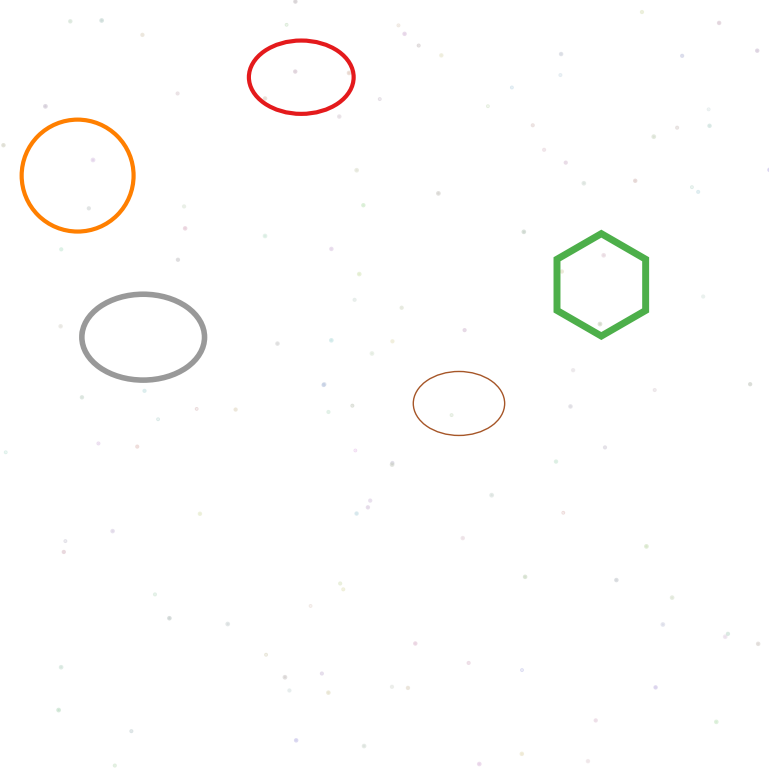[{"shape": "oval", "thickness": 1.5, "radius": 0.34, "center": [0.391, 0.9]}, {"shape": "hexagon", "thickness": 2.5, "radius": 0.33, "center": [0.781, 0.63]}, {"shape": "circle", "thickness": 1.5, "radius": 0.36, "center": [0.101, 0.772]}, {"shape": "oval", "thickness": 0.5, "radius": 0.3, "center": [0.596, 0.476]}, {"shape": "oval", "thickness": 2, "radius": 0.4, "center": [0.186, 0.562]}]